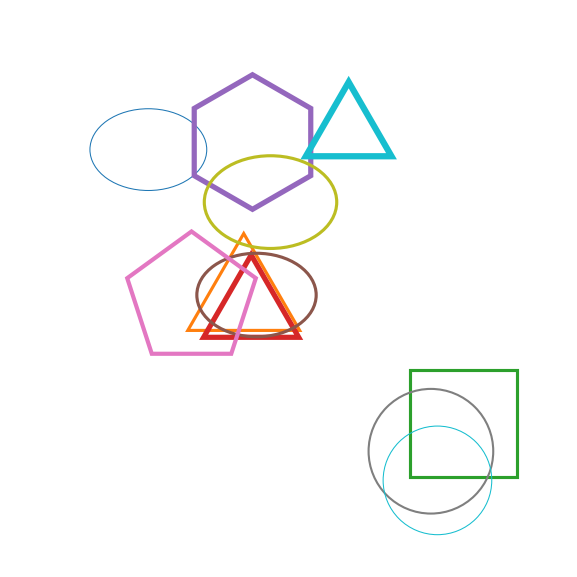[{"shape": "oval", "thickness": 0.5, "radius": 0.51, "center": [0.257, 0.74]}, {"shape": "triangle", "thickness": 1.5, "radius": 0.56, "center": [0.422, 0.483]}, {"shape": "square", "thickness": 1.5, "radius": 0.46, "center": [0.802, 0.265]}, {"shape": "triangle", "thickness": 2.5, "radius": 0.48, "center": [0.435, 0.463]}, {"shape": "hexagon", "thickness": 2.5, "radius": 0.58, "center": [0.437, 0.753]}, {"shape": "oval", "thickness": 1.5, "radius": 0.52, "center": [0.444, 0.488]}, {"shape": "pentagon", "thickness": 2, "radius": 0.59, "center": [0.332, 0.481]}, {"shape": "circle", "thickness": 1, "radius": 0.54, "center": [0.746, 0.218]}, {"shape": "oval", "thickness": 1.5, "radius": 0.57, "center": [0.468, 0.649]}, {"shape": "triangle", "thickness": 3, "radius": 0.43, "center": [0.604, 0.771]}, {"shape": "circle", "thickness": 0.5, "radius": 0.47, "center": [0.757, 0.167]}]